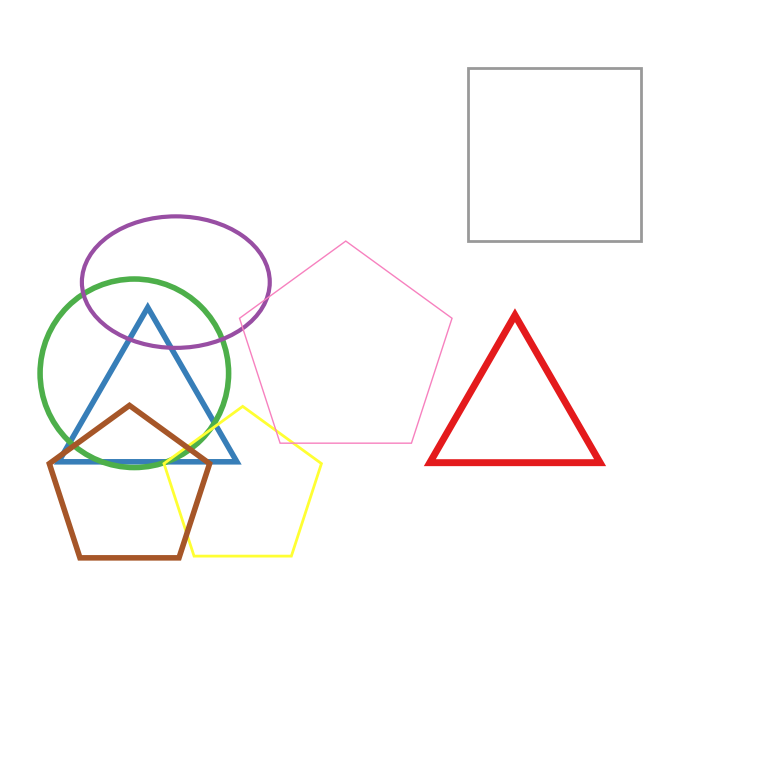[{"shape": "triangle", "thickness": 2.5, "radius": 0.64, "center": [0.669, 0.463]}, {"shape": "triangle", "thickness": 2, "radius": 0.67, "center": [0.192, 0.467]}, {"shape": "circle", "thickness": 2, "radius": 0.61, "center": [0.174, 0.515]}, {"shape": "oval", "thickness": 1.5, "radius": 0.61, "center": [0.228, 0.634]}, {"shape": "pentagon", "thickness": 1, "radius": 0.54, "center": [0.315, 0.365]}, {"shape": "pentagon", "thickness": 2, "radius": 0.55, "center": [0.168, 0.364]}, {"shape": "pentagon", "thickness": 0.5, "radius": 0.73, "center": [0.449, 0.542]}, {"shape": "square", "thickness": 1, "radius": 0.56, "center": [0.72, 0.799]}]